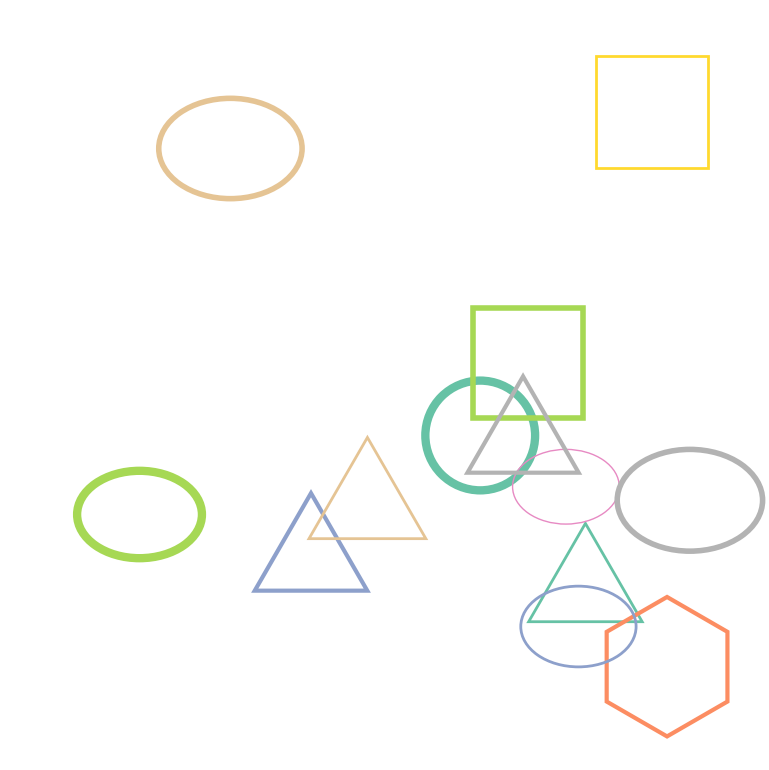[{"shape": "triangle", "thickness": 1, "radius": 0.43, "center": [0.76, 0.235]}, {"shape": "circle", "thickness": 3, "radius": 0.36, "center": [0.624, 0.434]}, {"shape": "hexagon", "thickness": 1.5, "radius": 0.45, "center": [0.866, 0.134]}, {"shape": "oval", "thickness": 1, "radius": 0.37, "center": [0.751, 0.186]}, {"shape": "triangle", "thickness": 1.5, "radius": 0.42, "center": [0.404, 0.275]}, {"shape": "oval", "thickness": 0.5, "radius": 0.35, "center": [0.735, 0.368]}, {"shape": "square", "thickness": 2, "radius": 0.36, "center": [0.686, 0.529]}, {"shape": "oval", "thickness": 3, "radius": 0.41, "center": [0.181, 0.332]}, {"shape": "square", "thickness": 1, "radius": 0.36, "center": [0.847, 0.854]}, {"shape": "oval", "thickness": 2, "radius": 0.47, "center": [0.299, 0.807]}, {"shape": "triangle", "thickness": 1, "radius": 0.44, "center": [0.477, 0.344]}, {"shape": "oval", "thickness": 2, "radius": 0.47, "center": [0.896, 0.35]}, {"shape": "triangle", "thickness": 1.5, "radius": 0.42, "center": [0.679, 0.428]}]